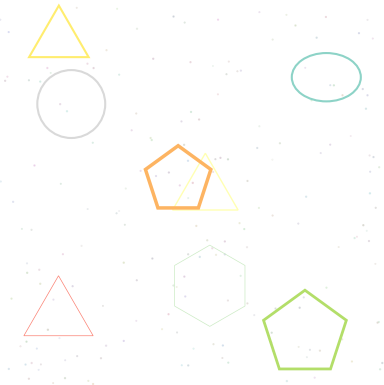[{"shape": "oval", "thickness": 1.5, "radius": 0.45, "center": [0.848, 0.799]}, {"shape": "triangle", "thickness": 1, "radius": 0.49, "center": [0.533, 0.504]}, {"shape": "triangle", "thickness": 0.5, "radius": 0.52, "center": [0.152, 0.18]}, {"shape": "pentagon", "thickness": 2.5, "radius": 0.45, "center": [0.463, 0.532]}, {"shape": "pentagon", "thickness": 2, "radius": 0.57, "center": [0.792, 0.133]}, {"shape": "circle", "thickness": 1.5, "radius": 0.44, "center": [0.185, 0.73]}, {"shape": "hexagon", "thickness": 0.5, "radius": 0.53, "center": [0.545, 0.258]}, {"shape": "triangle", "thickness": 1.5, "radius": 0.45, "center": [0.153, 0.896]}]